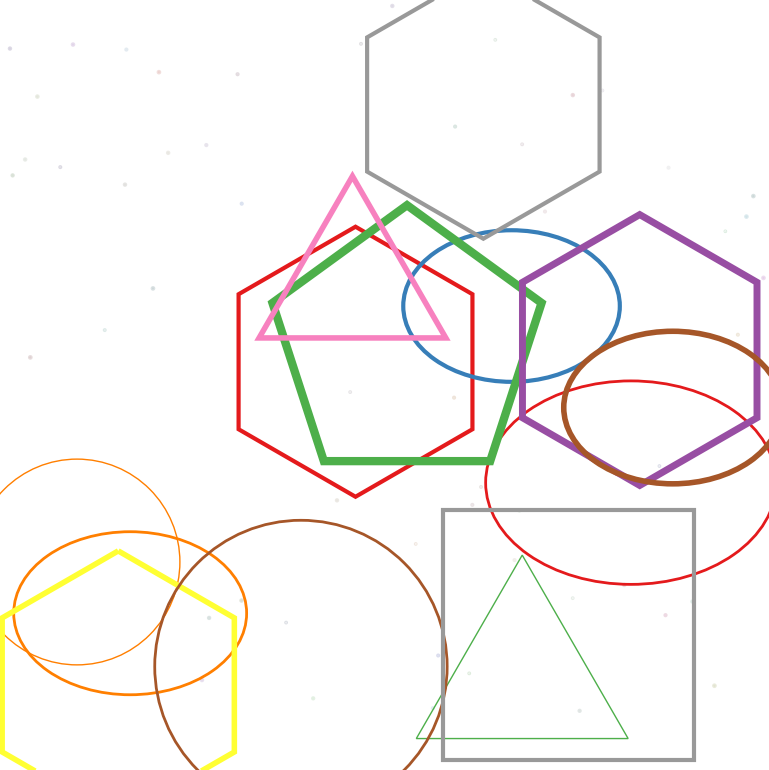[{"shape": "hexagon", "thickness": 1.5, "radius": 0.88, "center": [0.462, 0.53]}, {"shape": "oval", "thickness": 1, "radius": 0.94, "center": [0.819, 0.373]}, {"shape": "oval", "thickness": 1.5, "radius": 0.7, "center": [0.664, 0.603]}, {"shape": "triangle", "thickness": 0.5, "radius": 0.79, "center": [0.678, 0.12]}, {"shape": "pentagon", "thickness": 3, "radius": 0.92, "center": [0.529, 0.55]}, {"shape": "hexagon", "thickness": 2.5, "radius": 0.88, "center": [0.831, 0.545]}, {"shape": "oval", "thickness": 1, "radius": 0.76, "center": [0.169, 0.204]}, {"shape": "circle", "thickness": 0.5, "radius": 0.67, "center": [0.1, 0.27]}, {"shape": "hexagon", "thickness": 2, "radius": 0.87, "center": [0.154, 0.11]}, {"shape": "oval", "thickness": 2, "radius": 0.71, "center": [0.874, 0.471]}, {"shape": "circle", "thickness": 1, "radius": 0.95, "center": [0.391, 0.134]}, {"shape": "triangle", "thickness": 2, "radius": 0.7, "center": [0.458, 0.631]}, {"shape": "square", "thickness": 1.5, "radius": 0.81, "center": [0.738, 0.175]}, {"shape": "hexagon", "thickness": 1.5, "radius": 0.87, "center": [0.628, 0.864]}]